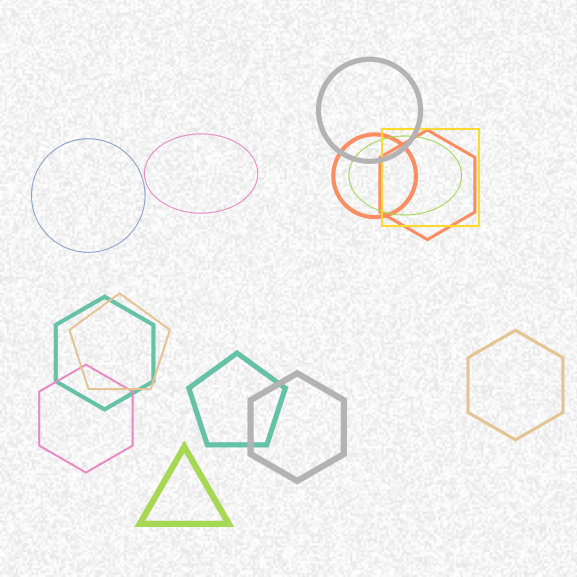[{"shape": "hexagon", "thickness": 2, "radius": 0.49, "center": [0.181, 0.388]}, {"shape": "pentagon", "thickness": 2.5, "radius": 0.44, "center": [0.411, 0.3]}, {"shape": "circle", "thickness": 2, "radius": 0.36, "center": [0.649, 0.695]}, {"shape": "hexagon", "thickness": 1.5, "radius": 0.47, "center": [0.74, 0.679]}, {"shape": "circle", "thickness": 0.5, "radius": 0.49, "center": [0.153, 0.661]}, {"shape": "hexagon", "thickness": 1, "radius": 0.47, "center": [0.149, 0.274]}, {"shape": "oval", "thickness": 0.5, "radius": 0.49, "center": [0.348, 0.699]}, {"shape": "triangle", "thickness": 3, "radius": 0.44, "center": [0.319, 0.136]}, {"shape": "oval", "thickness": 0.5, "radius": 0.49, "center": [0.702, 0.695]}, {"shape": "square", "thickness": 1, "radius": 0.42, "center": [0.746, 0.692]}, {"shape": "hexagon", "thickness": 1.5, "radius": 0.47, "center": [0.893, 0.332]}, {"shape": "pentagon", "thickness": 1, "radius": 0.46, "center": [0.207, 0.4]}, {"shape": "circle", "thickness": 2.5, "radius": 0.44, "center": [0.64, 0.808]}, {"shape": "hexagon", "thickness": 3, "radius": 0.47, "center": [0.515, 0.26]}]